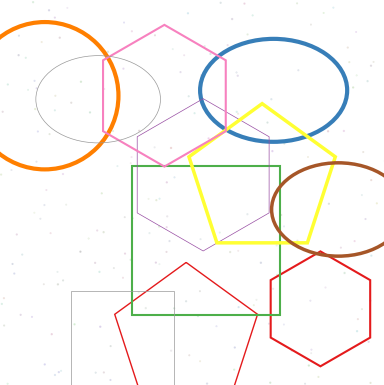[{"shape": "hexagon", "thickness": 1.5, "radius": 0.75, "center": [0.832, 0.198]}, {"shape": "pentagon", "thickness": 1, "radius": 0.98, "center": [0.483, 0.123]}, {"shape": "oval", "thickness": 3, "radius": 0.96, "center": [0.711, 0.765]}, {"shape": "square", "thickness": 1.5, "radius": 0.96, "center": [0.535, 0.375]}, {"shape": "hexagon", "thickness": 0.5, "radius": 0.99, "center": [0.528, 0.546]}, {"shape": "circle", "thickness": 3, "radius": 0.96, "center": [0.116, 0.751]}, {"shape": "pentagon", "thickness": 2.5, "radius": 1.0, "center": [0.681, 0.531]}, {"shape": "oval", "thickness": 2.5, "radius": 0.87, "center": [0.879, 0.456]}, {"shape": "hexagon", "thickness": 1.5, "radius": 0.92, "center": [0.427, 0.751]}, {"shape": "oval", "thickness": 0.5, "radius": 0.81, "center": [0.255, 0.742]}, {"shape": "square", "thickness": 0.5, "radius": 0.67, "center": [0.318, 0.109]}]